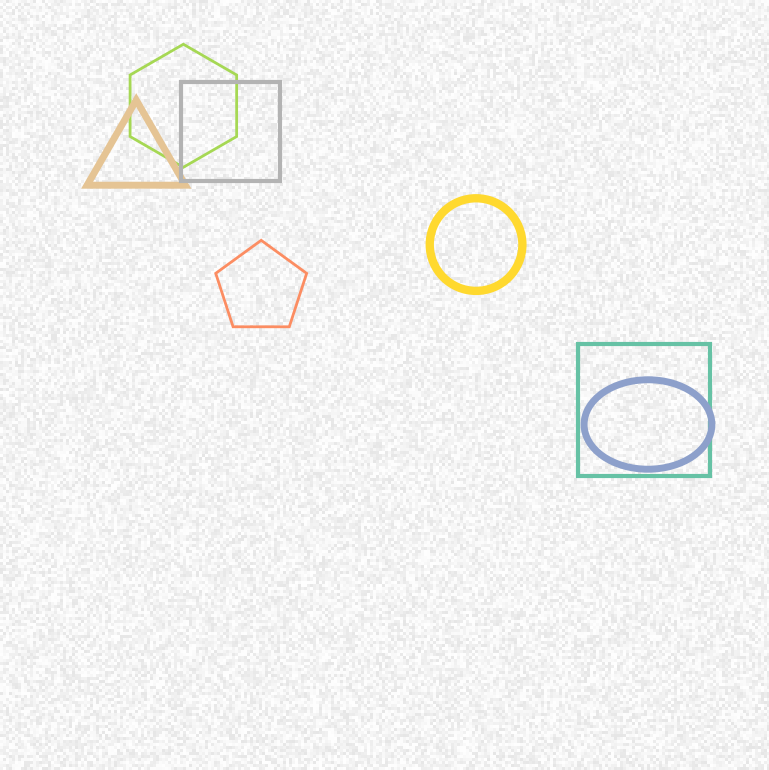[{"shape": "square", "thickness": 1.5, "radius": 0.43, "center": [0.836, 0.467]}, {"shape": "pentagon", "thickness": 1, "radius": 0.31, "center": [0.339, 0.626]}, {"shape": "oval", "thickness": 2.5, "radius": 0.41, "center": [0.842, 0.449]}, {"shape": "hexagon", "thickness": 1, "radius": 0.4, "center": [0.238, 0.863]}, {"shape": "circle", "thickness": 3, "radius": 0.3, "center": [0.618, 0.682]}, {"shape": "triangle", "thickness": 2.5, "radius": 0.37, "center": [0.177, 0.796]}, {"shape": "square", "thickness": 1.5, "radius": 0.32, "center": [0.299, 0.829]}]